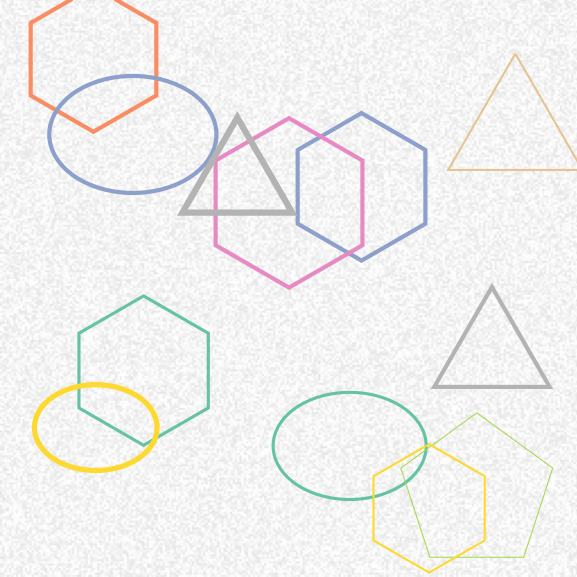[{"shape": "oval", "thickness": 1.5, "radius": 0.66, "center": [0.605, 0.227]}, {"shape": "hexagon", "thickness": 1.5, "radius": 0.65, "center": [0.249, 0.357]}, {"shape": "hexagon", "thickness": 2, "radius": 0.63, "center": [0.162, 0.897]}, {"shape": "hexagon", "thickness": 2, "radius": 0.64, "center": [0.626, 0.676]}, {"shape": "oval", "thickness": 2, "radius": 0.72, "center": [0.23, 0.766]}, {"shape": "hexagon", "thickness": 2, "radius": 0.73, "center": [0.5, 0.648]}, {"shape": "pentagon", "thickness": 0.5, "radius": 0.69, "center": [0.826, 0.146]}, {"shape": "oval", "thickness": 2.5, "radius": 0.53, "center": [0.166, 0.259]}, {"shape": "hexagon", "thickness": 1, "radius": 0.56, "center": [0.743, 0.119]}, {"shape": "triangle", "thickness": 1, "radius": 0.67, "center": [0.892, 0.772]}, {"shape": "triangle", "thickness": 3, "radius": 0.55, "center": [0.411, 0.686]}, {"shape": "triangle", "thickness": 2, "radius": 0.58, "center": [0.852, 0.387]}]